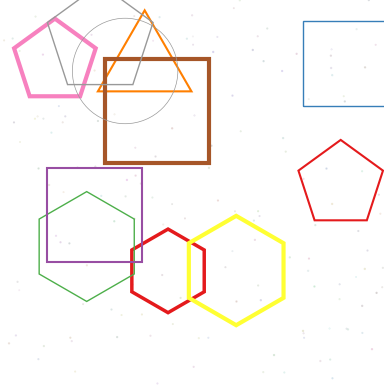[{"shape": "hexagon", "thickness": 2.5, "radius": 0.54, "center": [0.436, 0.296]}, {"shape": "pentagon", "thickness": 1.5, "radius": 0.58, "center": [0.885, 0.521]}, {"shape": "square", "thickness": 1, "radius": 0.55, "center": [0.897, 0.834]}, {"shape": "hexagon", "thickness": 1, "radius": 0.71, "center": [0.225, 0.36]}, {"shape": "square", "thickness": 1.5, "radius": 0.61, "center": [0.246, 0.441]}, {"shape": "triangle", "thickness": 1.5, "radius": 0.7, "center": [0.376, 0.833]}, {"shape": "hexagon", "thickness": 3, "radius": 0.71, "center": [0.613, 0.297]}, {"shape": "square", "thickness": 3, "radius": 0.67, "center": [0.408, 0.712]}, {"shape": "pentagon", "thickness": 3, "radius": 0.56, "center": [0.143, 0.84]}, {"shape": "pentagon", "thickness": 1, "radius": 0.72, "center": [0.26, 0.897]}, {"shape": "circle", "thickness": 0.5, "radius": 0.68, "center": [0.325, 0.816]}]